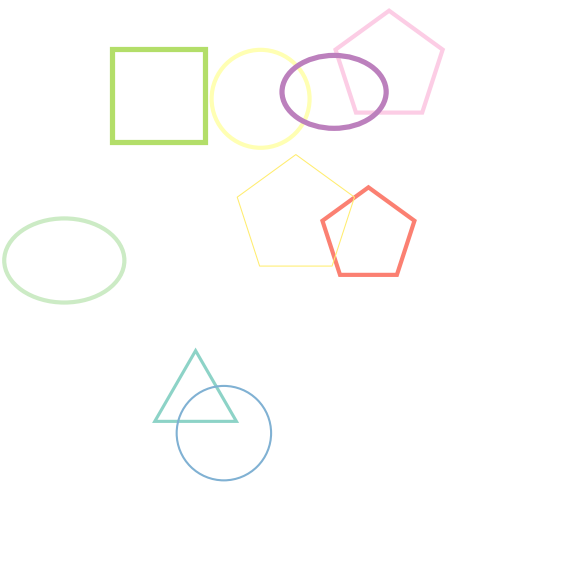[{"shape": "triangle", "thickness": 1.5, "radius": 0.41, "center": [0.339, 0.31]}, {"shape": "circle", "thickness": 2, "radius": 0.42, "center": [0.451, 0.828]}, {"shape": "pentagon", "thickness": 2, "radius": 0.42, "center": [0.638, 0.591]}, {"shape": "circle", "thickness": 1, "radius": 0.41, "center": [0.388, 0.249]}, {"shape": "square", "thickness": 2.5, "radius": 0.4, "center": [0.274, 0.833]}, {"shape": "pentagon", "thickness": 2, "radius": 0.49, "center": [0.674, 0.883]}, {"shape": "oval", "thickness": 2.5, "radius": 0.45, "center": [0.579, 0.84]}, {"shape": "oval", "thickness": 2, "radius": 0.52, "center": [0.111, 0.548]}, {"shape": "pentagon", "thickness": 0.5, "radius": 0.53, "center": [0.512, 0.625]}]